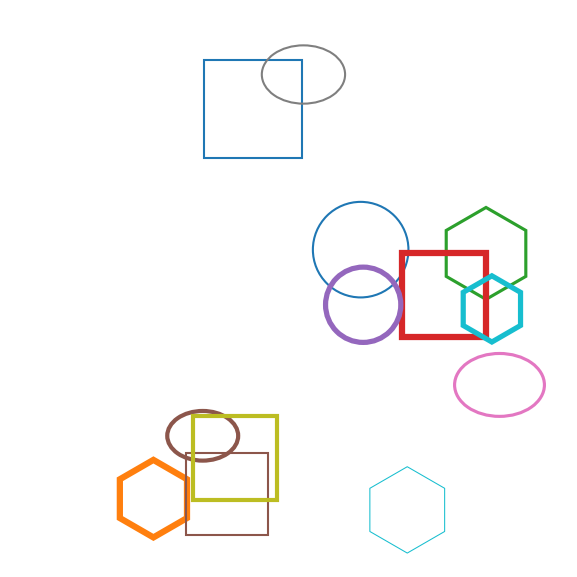[{"shape": "circle", "thickness": 1, "radius": 0.41, "center": [0.625, 0.567]}, {"shape": "square", "thickness": 1, "radius": 0.42, "center": [0.438, 0.81]}, {"shape": "hexagon", "thickness": 3, "radius": 0.34, "center": [0.266, 0.136]}, {"shape": "hexagon", "thickness": 1.5, "radius": 0.4, "center": [0.842, 0.56]}, {"shape": "square", "thickness": 3, "radius": 0.36, "center": [0.769, 0.489]}, {"shape": "circle", "thickness": 2.5, "radius": 0.33, "center": [0.629, 0.471]}, {"shape": "oval", "thickness": 2, "radius": 0.31, "center": [0.351, 0.245]}, {"shape": "square", "thickness": 1, "radius": 0.36, "center": [0.393, 0.143]}, {"shape": "oval", "thickness": 1.5, "radius": 0.39, "center": [0.865, 0.333]}, {"shape": "oval", "thickness": 1, "radius": 0.36, "center": [0.525, 0.87]}, {"shape": "square", "thickness": 2, "radius": 0.36, "center": [0.407, 0.206]}, {"shape": "hexagon", "thickness": 2.5, "radius": 0.29, "center": [0.852, 0.464]}, {"shape": "hexagon", "thickness": 0.5, "radius": 0.37, "center": [0.705, 0.116]}]